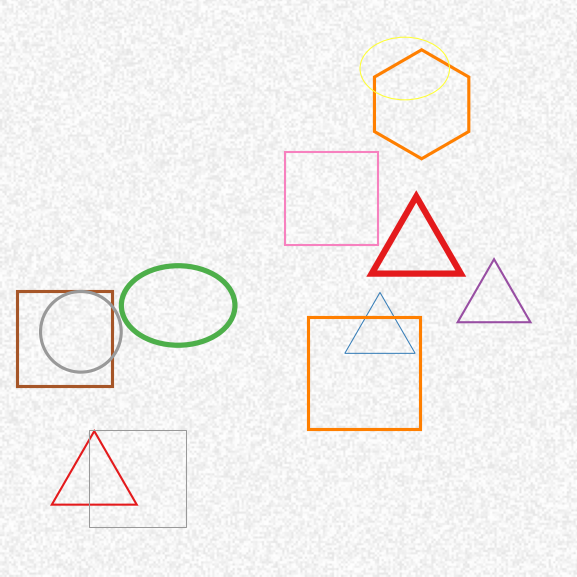[{"shape": "triangle", "thickness": 1, "radius": 0.42, "center": [0.163, 0.168]}, {"shape": "triangle", "thickness": 3, "radius": 0.45, "center": [0.721, 0.57]}, {"shape": "triangle", "thickness": 0.5, "radius": 0.35, "center": [0.658, 0.422]}, {"shape": "oval", "thickness": 2.5, "radius": 0.49, "center": [0.308, 0.47]}, {"shape": "triangle", "thickness": 1, "radius": 0.36, "center": [0.855, 0.478]}, {"shape": "hexagon", "thickness": 1.5, "radius": 0.47, "center": [0.73, 0.819]}, {"shape": "square", "thickness": 1.5, "radius": 0.49, "center": [0.63, 0.353]}, {"shape": "oval", "thickness": 0.5, "radius": 0.39, "center": [0.701, 0.88]}, {"shape": "square", "thickness": 1.5, "radius": 0.41, "center": [0.112, 0.414]}, {"shape": "square", "thickness": 1, "radius": 0.4, "center": [0.573, 0.656]}, {"shape": "square", "thickness": 0.5, "radius": 0.42, "center": [0.238, 0.17]}, {"shape": "circle", "thickness": 1.5, "radius": 0.35, "center": [0.14, 0.425]}]